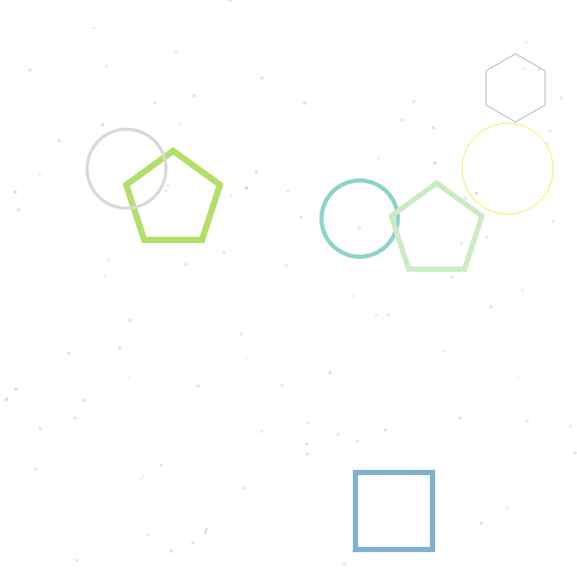[{"shape": "circle", "thickness": 2, "radius": 0.33, "center": [0.623, 0.621]}, {"shape": "hexagon", "thickness": 0.5, "radius": 0.3, "center": [0.893, 0.847]}, {"shape": "square", "thickness": 2.5, "radius": 0.33, "center": [0.682, 0.115]}, {"shape": "pentagon", "thickness": 3, "radius": 0.43, "center": [0.3, 0.653]}, {"shape": "circle", "thickness": 1.5, "radius": 0.34, "center": [0.219, 0.707]}, {"shape": "pentagon", "thickness": 2.5, "radius": 0.41, "center": [0.756, 0.6]}, {"shape": "circle", "thickness": 0.5, "radius": 0.39, "center": [0.879, 0.707]}]